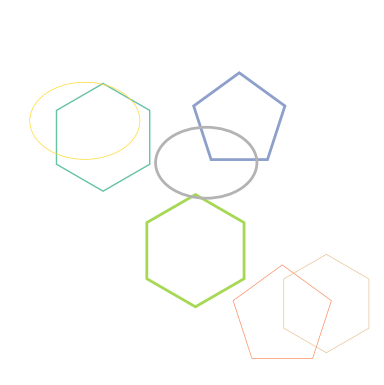[{"shape": "hexagon", "thickness": 1, "radius": 0.7, "center": [0.268, 0.643]}, {"shape": "pentagon", "thickness": 0.5, "radius": 0.67, "center": [0.733, 0.178]}, {"shape": "pentagon", "thickness": 2, "radius": 0.62, "center": [0.622, 0.686]}, {"shape": "hexagon", "thickness": 2, "radius": 0.73, "center": [0.508, 0.349]}, {"shape": "oval", "thickness": 0.5, "radius": 0.72, "center": [0.22, 0.686]}, {"shape": "hexagon", "thickness": 0.5, "radius": 0.64, "center": [0.848, 0.212]}, {"shape": "oval", "thickness": 2, "radius": 0.66, "center": [0.536, 0.577]}]